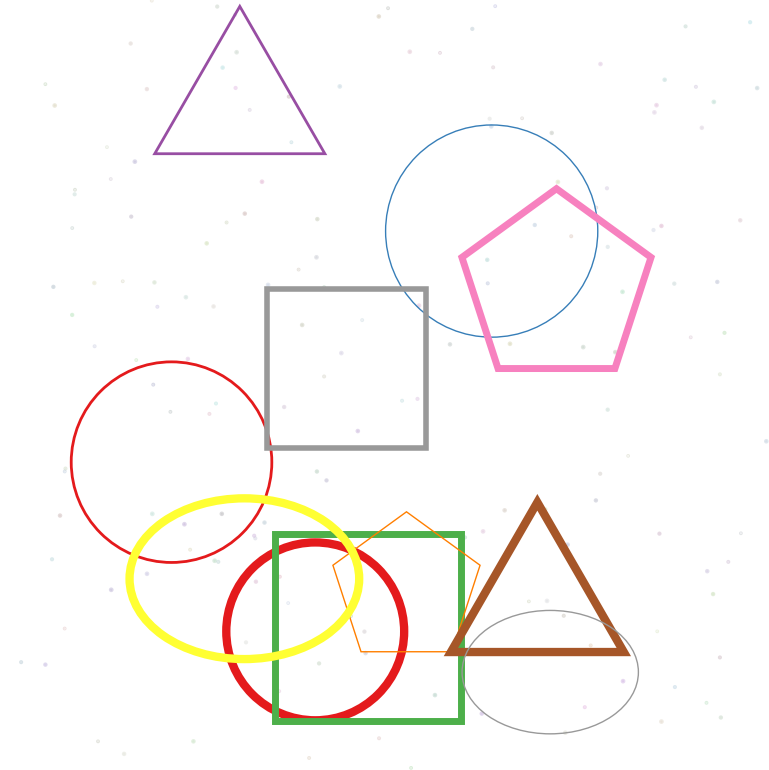[{"shape": "circle", "thickness": 1, "radius": 0.65, "center": [0.223, 0.4]}, {"shape": "circle", "thickness": 3, "radius": 0.58, "center": [0.409, 0.18]}, {"shape": "circle", "thickness": 0.5, "radius": 0.69, "center": [0.639, 0.7]}, {"shape": "square", "thickness": 2.5, "radius": 0.6, "center": [0.478, 0.185]}, {"shape": "triangle", "thickness": 1, "radius": 0.64, "center": [0.311, 0.864]}, {"shape": "pentagon", "thickness": 0.5, "radius": 0.5, "center": [0.528, 0.235]}, {"shape": "oval", "thickness": 3, "radius": 0.75, "center": [0.317, 0.248]}, {"shape": "triangle", "thickness": 3, "radius": 0.65, "center": [0.698, 0.218]}, {"shape": "pentagon", "thickness": 2.5, "radius": 0.65, "center": [0.723, 0.626]}, {"shape": "oval", "thickness": 0.5, "radius": 0.57, "center": [0.715, 0.127]}, {"shape": "square", "thickness": 2, "radius": 0.52, "center": [0.45, 0.522]}]